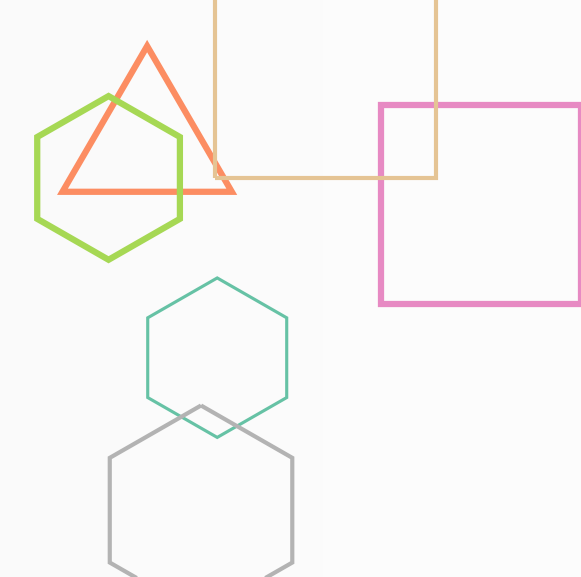[{"shape": "hexagon", "thickness": 1.5, "radius": 0.69, "center": [0.374, 0.38]}, {"shape": "triangle", "thickness": 3, "radius": 0.84, "center": [0.253, 0.751]}, {"shape": "square", "thickness": 3, "radius": 0.86, "center": [0.827, 0.645]}, {"shape": "hexagon", "thickness": 3, "radius": 0.71, "center": [0.187, 0.691]}, {"shape": "square", "thickness": 2, "radius": 0.95, "center": [0.56, 0.881]}, {"shape": "hexagon", "thickness": 2, "radius": 0.91, "center": [0.346, 0.116]}]